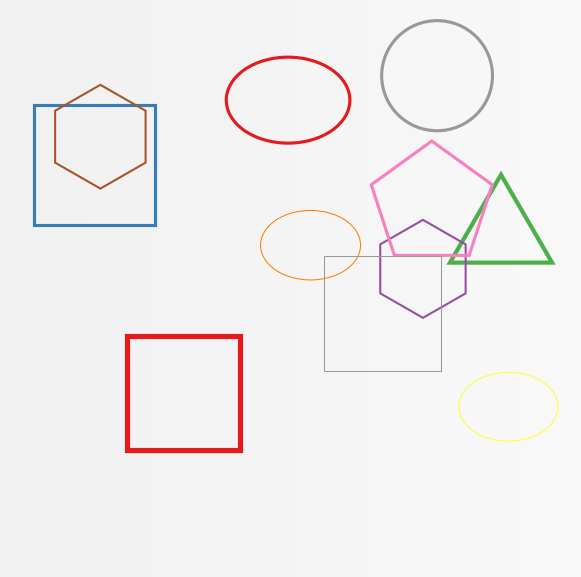[{"shape": "oval", "thickness": 1.5, "radius": 0.53, "center": [0.496, 0.826]}, {"shape": "square", "thickness": 2.5, "radius": 0.49, "center": [0.316, 0.319]}, {"shape": "square", "thickness": 1.5, "radius": 0.52, "center": [0.163, 0.714]}, {"shape": "triangle", "thickness": 2, "radius": 0.51, "center": [0.862, 0.595]}, {"shape": "hexagon", "thickness": 1, "radius": 0.42, "center": [0.728, 0.534]}, {"shape": "oval", "thickness": 0.5, "radius": 0.43, "center": [0.534, 0.575]}, {"shape": "oval", "thickness": 0.5, "radius": 0.43, "center": [0.875, 0.295]}, {"shape": "hexagon", "thickness": 1, "radius": 0.45, "center": [0.173, 0.762]}, {"shape": "pentagon", "thickness": 1.5, "radius": 0.55, "center": [0.743, 0.645]}, {"shape": "square", "thickness": 0.5, "radius": 0.5, "center": [0.658, 0.457]}, {"shape": "circle", "thickness": 1.5, "radius": 0.48, "center": [0.752, 0.868]}]